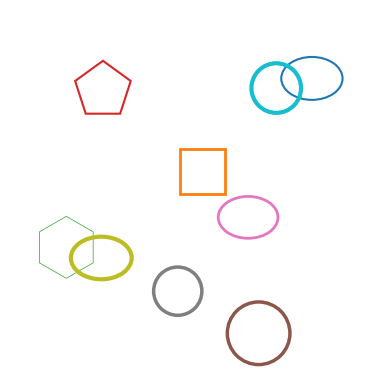[{"shape": "oval", "thickness": 1.5, "radius": 0.4, "center": [0.81, 0.796]}, {"shape": "square", "thickness": 2, "radius": 0.29, "center": [0.527, 0.555]}, {"shape": "hexagon", "thickness": 0.5, "radius": 0.4, "center": [0.172, 0.358]}, {"shape": "pentagon", "thickness": 1.5, "radius": 0.38, "center": [0.267, 0.766]}, {"shape": "circle", "thickness": 2.5, "radius": 0.41, "center": [0.672, 0.134]}, {"shape": "oval", "thickness": 2, "radius": 0.39, "center": [0.644, 0.435]}, {"shape": "circle", "thickness": 2.5, "radius": 0.31, "center": [0.462, 0.244]}, {"shape": "oval", "thickness": 3, "radius": 0.4, "center": [0.263, 0.33]}, {"shape": "circle", "thickness": 3, "radius": 0.32, "center": [0.717, 0.771]}]